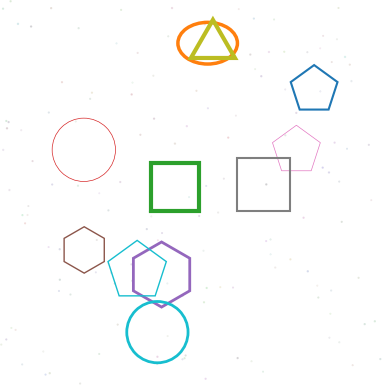[{"shape": "pentagon", "thickness": 1.5, "radius": 0.32, "center": [0.816, 0.767]}, {"shape": "oval", "thickness": 2.5, "radius": 0.39, "center": [0.539, 0.888]}, {"shape": "square", "thickness": 3, "radius": 0.31, "center": [0.454, 0.514]}, {"shape": "circle", "thickness": 0.5, "radius": 0.41, "center": [0.218, 0.611]}, {"shape": "hexagon", "thickness": 2, "radius": 0.42, "center": [0.42, 0.287]}, {"shape": "hexagon", "thickness": 1, "radius": 0.3, "center": [0.219, 0.351]}, {"shape": "pentagon", "thickness": 0.5, "radius": 0.33, "center": [0.77, 0.609]}, {"shape": "square", "thickness": 1.5, "radius": 0.34, "center": [0.685, 0.521]}, {"shape": "triangle", "thickness": 3, "radius": 0.33, "center": [0.553, 0.882]}, {"shape": "pentagon", "thickness": 1, "radius": 0.4, "center": [0.356, 0.296]}, {"shape": "circle", "thickness": 2, "radius": 0.4, "center": [0.409, 0.137]}]